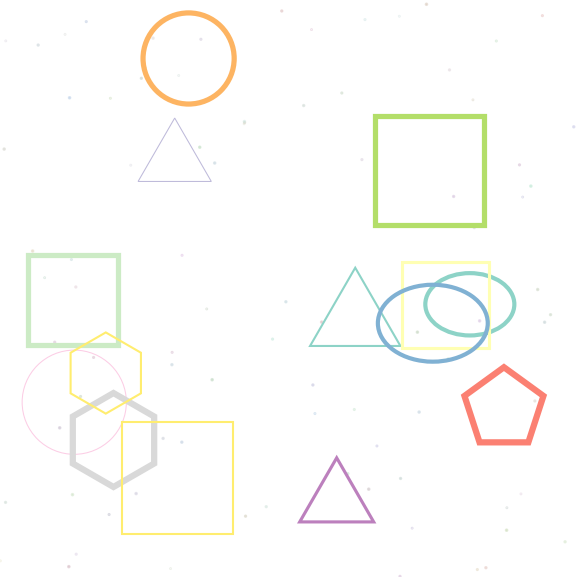[{"shape": "triangle", "thickness": 1, "radius": 0.45, "center": [0.615, 0.445]}, {"shape": "oval", "thickness": 2, "radius": 0.39, "center": [0.814, 0.472]}, {"shape": "square", "thickness": 1.5, "radius": 0.37, "center": [0.771, 0.471]}, {"shape": "triangle", "thickness": 0.5, "radius": 0.37, "center": [0.303, 0.722]}, {"shape": "pentagon", "thickness": 3, "radius": 0.36, "center": [0.873, 0.291]}, {"shape": "oval", "thickness": 2, "radius": 0.48, "center": [0.749, 0.439]}, {"shape": "circle", "thickness": 2.5, "radius": 0.39, "center": [0.327, 0.898]}, {"shape": "square", "thickness": 2.5, "radius": 0.47, "center": [0.744, 0.704]}, {"shape": "circle", "thickness": 0.5, "radius": 0.45, "center": [0.129, 0.303]}, {"shape": "hexagon", "thickness": 3, "radius": 0.41, "center": [0.197, 0.237]}, {"shape": "triangle", "thickness": 1.5, "radius": 0.37, "center": [0.583, 0.132]}, {"shape": "square", "thickness": 2.5, "radius": 0.39, "center": [0.126, 0.479]}, {"shape": "square", "thickness": 1, "radius": 0.48, "center": [0.307, 0.172]}, {"shape": "hexagon", "thickness": 1, "radius": 0.35, "center": [0.183, 0.353]}]